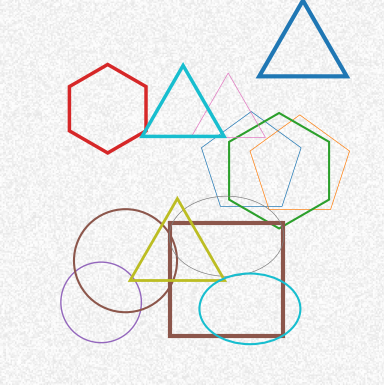[{"shape": "triangle", "thickness": 3, "radius": 0.66, "center": [0.787, 0.867]}, {"shape": "pentagon", "thickness": 0.5, "radius": 0.68, "center": [0.653, 0.574]}, {"shape": "pentagon", "thickness": 0.5, "radius": 0.68, "center": [0.779, 0.566]}, {"shape": "hexagon", "thickness": 1.5, "radius": 0.75, "center": [0.725, 0.557]}, {"shape": "hexagon", "thickness": 2.5, "radius": 0.57, "center": [0.28, 0.718]}, {"shape": "circle", "thickness": 1, "radius": 0.52, "center": [0.263, 0.215]}, {"shape": "square", "thickness": 3, "radius": 0.73, "center": [0.588, 0.273]}, {"shape": "circle", "thickness": 1.5, "radius": 0.67, "center": [0.326, 0.323]}, {"shape": "triangle", "thickness": 0.5, "radius": 0.56, "center": [0.593, 0.699]}, {"shape": "oval", "thickness": 0.5, "radius": 0.74, "center": [0.588, 0.386]}, {"shape": "triangle", "thickness": 2, "radius": 0.71, "center": [0.461, 0.342]}, {"shape": "triangle", "thickness": 2.5, "radius": 0.61, "center": [0.476, 0.707]}, {"shape": "oval", "thickness": 1.5, "radius": 0.66, "center": [0.649, 0.198]}]